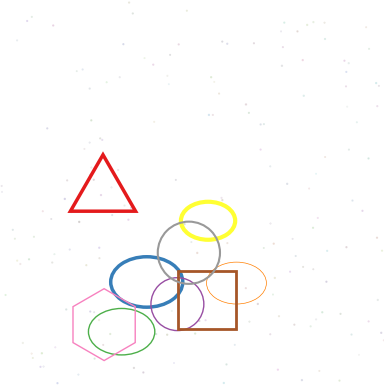[{"shape": "triangle", "thickness": 2.5, "radius": 0.49, "center": [0.267, 0.5]}, {"shape": "oval", "thickness": 2.5, "radius": 0.47, "center": [0.381, 0.268]}, {"shape": "oval", "thickness": 1, "radius": 0.43, "center": [0.316, 0.138]}, {"shape": "circle", "thickness": 1, "radius": 0.34, "center": [0.461, 0.21]}, {"shape": "oval", "thickness": 0.5, "radius": 0.39, "center": [0.614, 0.265]}, {"shape": "oval", "thickness": 3, "radius": 0.35, "center": [0.54, 0.427]}, {"shape": "square", "thickness": 2, "radius": 0.38, "center": [0.538, 0.22]}, {"shape": "hexagon", "thickness": 1, "radius": 0.47, "center": [0.27, 0.157]}, {"shape": "circle", "thickness": 1.5, "radius": 0.4, "center": [0.491, 0.343]}]